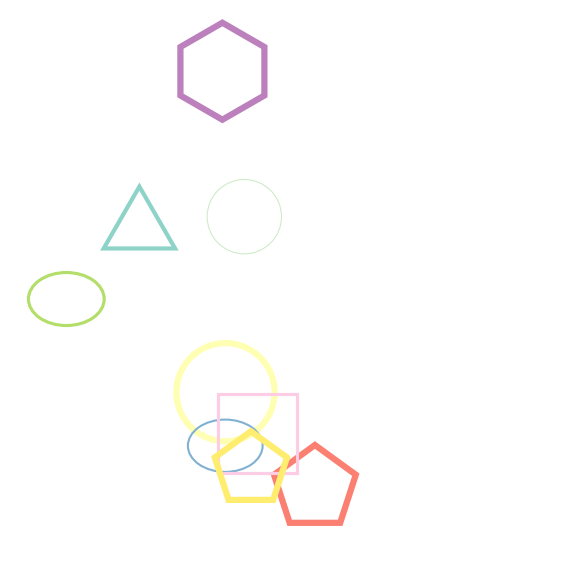[{"shape": "triangle", "thickness": 2, "radius": 0.36, "center": [0.241, 0.605]}, {"shape": "circle", "thickness": 3, "radius": 0.43, "center": [0.391, 0.32]}, {"shape": "pentagon", "thickness": 3, "radius": 0.37, "center": [0.545, 0.154]}, {"shape": "oval", "thickness": 1, "radius": 0.32, "center": [0.39, 0.227]}, {"shape": "oval", "thickness": 1.5, "radius": 0.33, "center": [0.115, 0.481]}, {"shape": "square", "thickness": 1.5, "radius": 0.34, "center": [0.446, 0.248]}, {"shape": "hexagon", "thickness": 3, "radius": 0.42, "center": [0.385, 0.876]}, {"shape": "circle", "thickness": 0.5, "radius": 0.32, "center": [0.423, 0.624]}, {"shape": "pentagon", "thickness": 3, "radius": 0.33, "center": [0.434, 0.187]}]